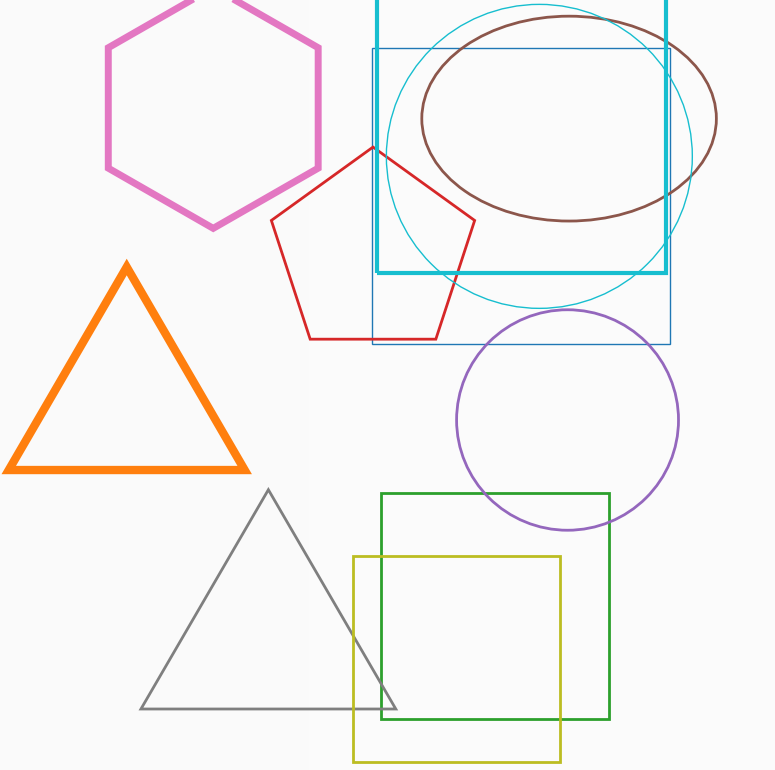[{"shape": "square", "thickness": 0.5, "radius": 0.96, "center": [0.673, 0.745]}, {"shape": "triangle", "thickness": 3, "radius": 0.88, "center": [0.164, 0.477]}, {"shape": "square", "thickness": 1, "radius": 0.73, "center": [0.639, 0.213]}, {"shape": "pentagon", "thickness": 1, "radius": 0.69, "center": [0.481, 0.671]}, {"shape": "circle", "thickness": 1, "radius": 0.72, "center": [0.732, 0.455]}, {"shape": "oval", "thickness": 1, "radius": 0.95, "center": [0.734, 0.846]}, {"shape": "hexagon", "thickness": 2.5, "radius": 0.78, "center": [0.275, 0.86]}, {"shape": "triangle", "thickness": 1, "radius": 0.95, "center": [0.346, 0.174]}, {"shape": "square", "thickness": 1, "radius": 0.67, "center": [0.589, 0.145]}, {"shape": "circle", "thickness": 0.5, "radius": 0.99, "center": [0.696, 0.797]}, {"shape": "square", "thickness": 1.5, "radius": 0.93, "center": [0.673, 0.832]}]